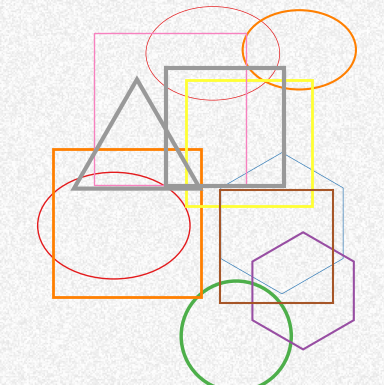[{"shape": "oval", "thickness": 1, "radius": 0.99, "center": [0.296, 0.414]}, {"shape": "oval", "thickness": 0.5, "radius": 0.87, "center": [0.553, 0.861]}, {"shape": "hexagon", "thickness": 0.5, "radius": 0.92, "center": [0.732, 0.42]}, {"shape": "circle", "thickness": 2.5, "radius": 0.72, "center": [0.614, 0.127]}, {"shape": "hexagon", "thickness": 1.5, "radius": 0.76, "center": [0.787, 0.245]}, {"shape": "square", "thickness": 2, "radius": 0.96, "center": [0.33, 0.421]}, {"shape": "oval", "thickness": 1.5, "radius": 0.74, "center": [0.777, 0.871]}, {"shape": "square", "thickness": 2, "radius": 0.82, "center": [0.647, 0.629]}, {"shape": "square", "thickness": 1.5, "radius": 0.73, "center": [0.718, 0.361]}, {"shape": "square", "thickness": 1, "radius": 0.99, "center": [0.442, 0.716]}, {"shape": "triangle", "thickness": 3, "radius": 0.95, "center": [0.356, 0.605]}, {"shape": "square", "thickness": 3, "radius": 0.77, "center": [0.584, 0.67]}]